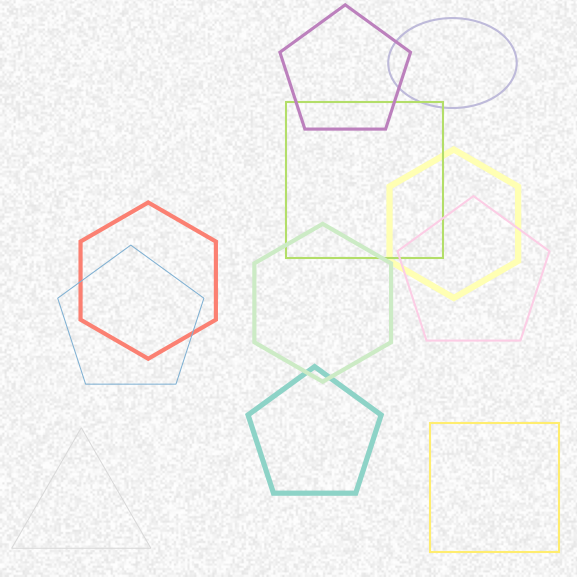[{"shape": "pentagon", "thickness": 2.5, "radius": 0.61, "center": [0.545, 0.243]}, {"shape": "hexagon", "thickness": 3, "radius": 0.64, "center": [0.786, 0.612]}, {"shape": "oval", "thickness": 1, "radius": 0.56, "center": [0.784, 0.89]}, {"shape": "hexagon", "thickness": 2, "radius": 0.68, "center": [0.257, 0.513]}, {"shape": "pentagon", "thickness": 0.5, "radius": 0.67, "center": [0.226, 0.442]}, {"shape": "square", "thickness": 1, "radius": 0.68, "center": [0.631, 0.688]}, {"shape": "pentagon", "thickness": 1, "radius": 0.69, "center": [0.82, 0.521]}, {"shape": "triangle", "thickness": 0.5, "radius": 0.7, "center": [0.141, 0.119]}, {"shape": "pentagon", "thickness": 1.5, "radius": 0.59, "center": [0.598, 0.872]}, {"shape": "hexagon", "thickness": 2, "radius": 0.68, "center": [0.559, 0.475]}, {"shape": "square", "thickness": 1, "radius": 0.56, "center": [0.856, 0.155]}]